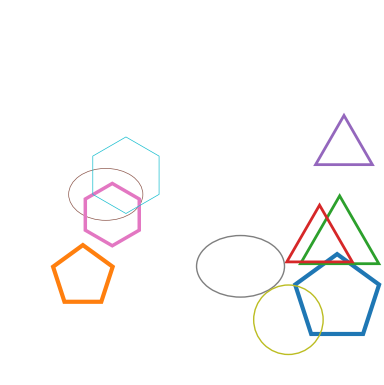[{"shape": "pentagon", "thickness": 3, "radius": 0.57, "center": [0.876, 0.225]}, {"shape": "pentagon", "thickness": 3, "radius": 0.41, "center": [0.215, 0.282]}, {"shape": "triangle", "thickness": 2, "radius": 0.59, "center": [0.882, 0.374]}, {"shape": "triangle", "thickness": 2, "radius": 0.49, "center": [0.83, 0.369]}, {"shape": "triangle", "thickness": 2, "radius": 0.43, "center": [0.893, 0.615]}, {"shape": "oval", "thickness": 0.5, "radius": 0.48, "center": [0.275, 0.495]}, {"shape": "hexagon", "thickness": 2.5, "radius": 0.4, "center": [0.292, 0.443]}, {"shape": "oval", "thickness": 1, "radius": 0.57, "center": [0.625, 0.308]}, {"shape": "circle", "thickness": 1, "radius": 0.45, "center": [0.749, 0.169]}, {"shape": "hexagon", "thickness": 0.5, "radius": 0.5, "center": [0.327, 0.545]}]